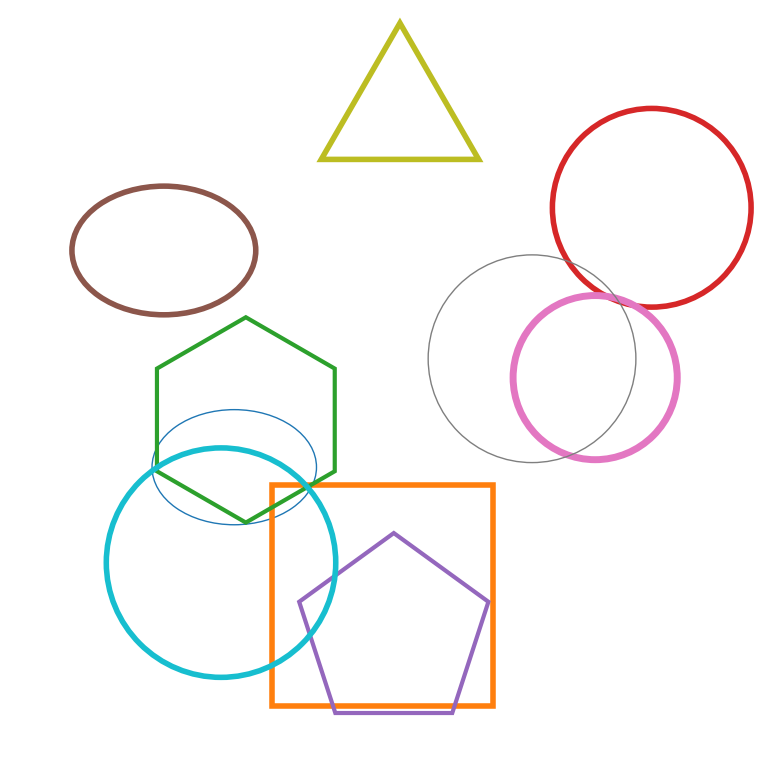[{"shape": "oval", "thickness": 0.5, "radius": 0.53, "center": [0.304, 0.393]}, {"shape": "square", "thickness": 2, "radius": 0.72, "center": [0.497, 0.227]}, {"shape": "hexagon", "thickness": 1.5, "radius": 0.67, "center": [0.319, 0.455]}, {"shape": "circle", "thickness": 2, "radius": 0.65, "center": [0.846, 0.73]}, {"shape": "pentagon", "thickness": 1.5, "radius": 0.65, "center": [0.511, 0.179]}, {"shape": "oval", "thickness": 2, "radius": 0.6, "center": [0.213, 0.675]}, {"shape": "circle", "thickness": 2.5, "radius": 0.53, "center": [0.773, 0.51]}, {"shape": "circle", "thickness": 0.5, "radius": 0.67, "center": [0.691, 0.534]}, {"shape": "triangle", "thickness": 2, "radius": 0.59, "center": [0.519, 0.852]}, {"shape": "circle", "thickness": 2, "radius": 0.74, "center": [0.287, 0.269]}]